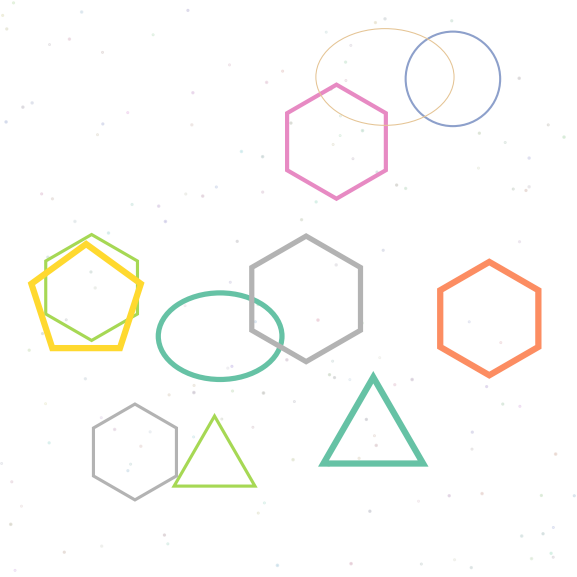[{"shape": "oval", "thickness": 2.5, "radius": 0.54, "center": [0.381, 0.417]}, {"shape": "triangle", "thickness": 3, "radius": 0.5, "center": [0.646, 0.246]}, {"shape": "hexagon", "thickness": 3, "radius": 0.49, "center": [0.847, 0.447]}, {"shape": "circle", "thickness": 1, "radius": 0.41, "center": [0.784, 0.863]}, {"shape": "hexagon", "thickness": 2, "radius": 0.49, "center": [0.583, 0.754]}, {"shape": "triangle", "thickness": 1.5, "radius": 0.4, "center": [0.371, 0.198]}, {"shape": "hexagon", "thickness": 1.5, "radius": 0.46, "center": [0.159, 0.501]}, {"shape": "pentagon", "thickness": 3, "radius": 0.5, "center": [0.149, 0.477]}, {"shape": "oval", "thickness": 0.5, "radius": 0.6, "center": [0.667, 0.866]}, {"shape": "hexagon", "thickness": 1.5, "radius": 0.41, "center": [0.234, 0.216]}, {"shape": "hexagon", "thickness": 2.5, "radius": 0.54, "center": [0.53, 0.482]}]